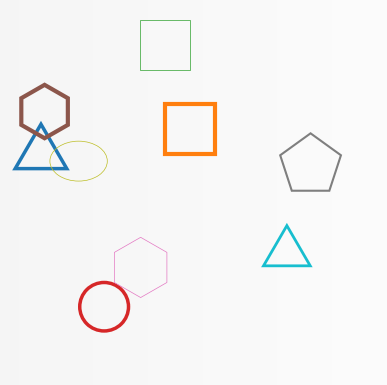[{"shape": "triangle", "thickness": 2.5, "radius": 0.38, "center": [0.106, 0.6]}, {"shape": "square", "thickness": 3, "radius": 0.32, "center": [0.491, 0.665]}, {"shape": "square", "thickness": 0.5, "radius": 0.32, "center": [0.426, 0.884]}, {"shape": "circle", "thickness": 2.5, "radius": 0.31, "center": [0.269, 0.203]}, {"shape": "hexagon", "thickness": 3, "radius": 0.35, "center": [0.115, 0.71]}, {"shape": "hexagon", "thickness": 0.5, "radius": 0.39, "center": [0.363, 0.305]}, {"shape": "pentagon", "thickness": 1.5, "radius": 0.41, "center": [0.801, 0.571]}, {"shape": "oval", "thickness": 0.5, "radius": 0.37, "center": [0.203, 0.582]}, {"shape": "triangle", "thickness": 2, "radius": 0.35, "center": [0.74, 0.344]}]